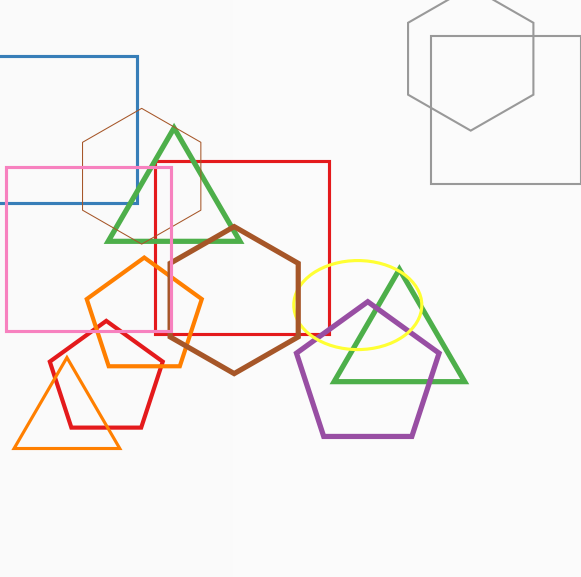[{"shape": "square", "thickness": 1.5, "radius": 0.75, "center": [0.417, 0.571]}, {"shape": "pentagon", "thickness": 2, "radius": 0.51, "center": [0.183, 0.341]}, {"shape": "square", "thickness": 1.5, "radius": 0.64, "center": [0.109, 0.775]}, {"shape": "triangle", "thickness": 2.5, "radius": 0.65, "center": [0.687, 0.403]}, {"shape": "triangle", "thickness": 2.5, "radius": 0.65, "center": [0.299, 0.647]}, {"shape": "pentagon", "thickness": 2.5, "radius": 0.64, "center": [0.633, 0.348]}, {"shape": "triangle", "thickness": 1.5, "radius": 0.52, "center": [0.115, 0.275]}, {"shape": "pentagon", "thickness": 2, "radius": 0.52, "center": [0.248, 0.449]}, {"shape": "oval", "thickness": 1.5, "radius": 0.55, "center": [0.616, 0.471]}, {"shape": "hexagon", "thickness": 0.5, "radius": 0.59, "center": [0.244, 0.694]}, {"shape": "hexagon", "thickness": 2.5, "radius": 0.64, "center": [0.403, 0.479]}, {"shape": "square", "thickness": 1.5, "radius": 0.71, "center": [0.152, 0.568]}, {"shape": "square", "thickness": 1, "radius": 0.64, "center": [0.871, 0.808]}, {"shape": "hexagon", "thickness": 1, "radius": 0.62, "center": [0.81, 0.897]}]